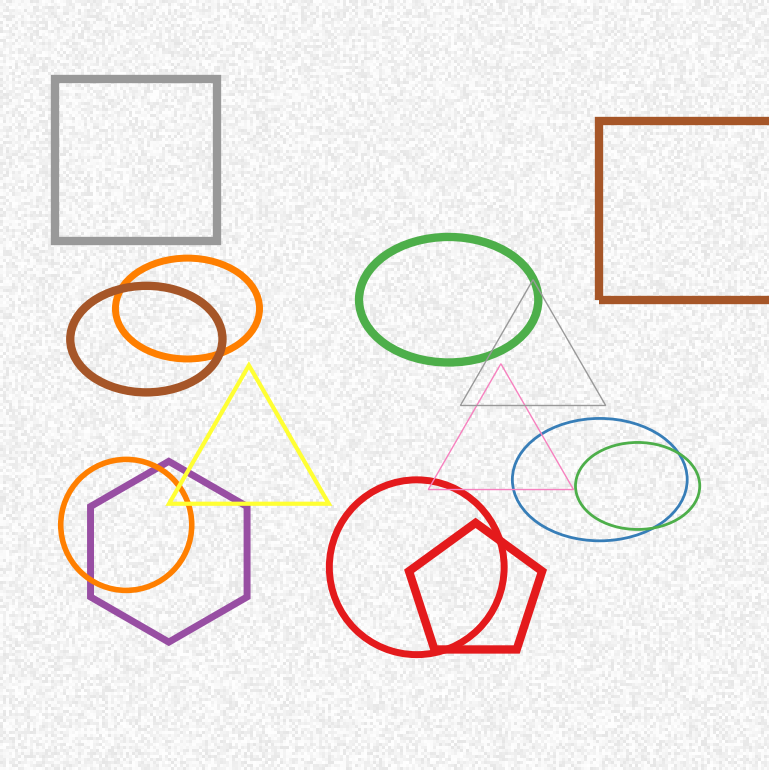[{"shape": "pentagon", "thickness": 3, "radius": 0.45, "center": [0.618, 0.23]}, {"shape": "circle", "thickness": 2.5, "radius": 0.57, "center": [0.541, 0.263]}, {"shape": "oval", "thickness": 1, "radius": 0.57, "center": [0.779, 0.377]}, {"shape": "oval", "thickness": 1, "radius": 0.4, "center": [0.828, 0.369]}, {"shape": "oval", "thickness": 3, "radius": 0.58, "center": [0.583, 0.611]}, {"shape": "hexagon", "thickness": 2.5, "radius": 0.59, "center": [0.219, 0.283]}, {"shape": "oval", "thickness": 2.5, "radius": 0.47, "center": [0.243, 0.599]}, {"shape": "circle", "thickness": 2, "radius": 0.43, "center": [0.164, 0.318]}, {"shape": "triangle", "thickness": 1.5, "radius": 0.6, "center": [0.323, 0.406]}, {"shape": "square", "thickness": 3, "radius": 0.58, "center": [0.894, 0.726]}, {"shape": "oval", "thickness": 3, "radius": 0.49, "center": [0.19, 0.56]}, {"shape": "triangle", "thickness": 0.5, "radius": 0.54, "center": [0.65, 0.419]}, {"shape": "triangle", "thickness": 0.5, "radius": 0.54, "center": [0.692, 0.528]}, {"shape": "square", "thickness": 3, "radius": 0.52, "center": [0.177, 0.792]}]